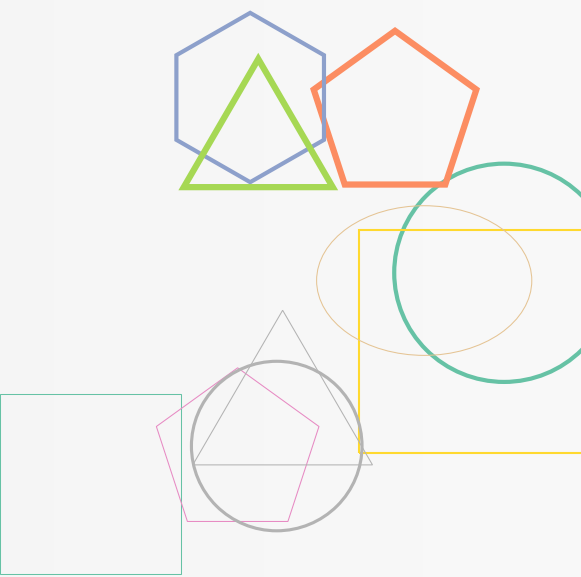[{"shape": "square", "thickness": 0.5, "radius": 0.78, "center": [0.156, 0.161]}, {"shape": "circle", "thickness": 2, "radius": 0.94, "center": [0.867, 0.527]}, {"shape": "pentagon", "thickness": 3, "radius": 0.74, "center": [0.68, 0.799]}, {"shape": "hexagon", "thickness": 2, "radius": 0.73, "center": [0.43, 0.83]}, {"shape": "pentagon", "thickness": 0.5, "radius": 0.74, "center": [0.409, 0.215]}, {"shape": "triangle", "thickness": 3, "radius": 0.74, "center": [0.444, 0.749]}, {"shape": "square", "thickness": 1, "radius": 0.97, "center": [0.811, 0.407]}, {"shape": "oval", "thickness": 0.5, "radius": 0.93, "center": [0.73, 0.513]}, {"shape": "triangle", "thickness": 0.5, "radius": 0.89, "center": [0.486, 0.283]}, {"shape": "circle", "thickness": 1.5, "radius": 0.73, "center": [0.476, 0.227]}]